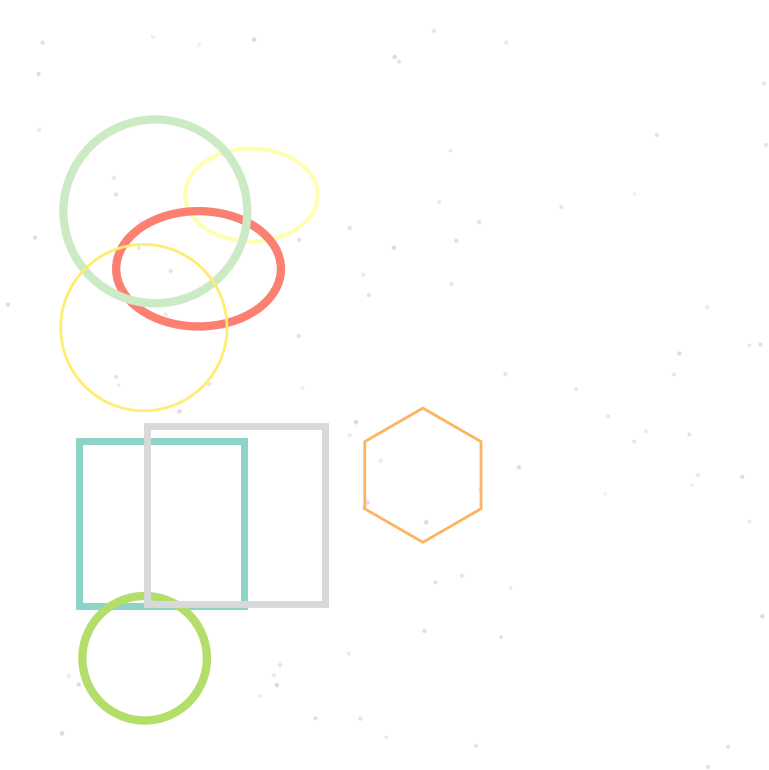[{"shape": "square", "thickness": 2.5, "radius": 0.54, "center": [0.209, 0.32]}, {"shape": "oval", "thickness": 1.5, "radius": 0.43, "center": [0.326, 0.747]}, {"shape": "oval", "thickness": 3, "radius": 0.53, "center": [0.258, 0.651]}, {"shape": "hexagon", "thickness": 1, "radius": 0.44, "center": [0.549, 0.383]}, {"shape": "circle", "thickness": 3, "radius": 0.4, "center": [0.188, 0.145]}, {"shape": "square", "thickness": 2.5, "radius": 0.58, "center": [0.307, 0.332]}, {"shape": "circle", "thickness": 3, "radius": 0.6, "center": [0.202, 0.725]}, {"shape": "circle", "thickness": 1, "radius": 0.54, "center": [0.187, 0.575]}]